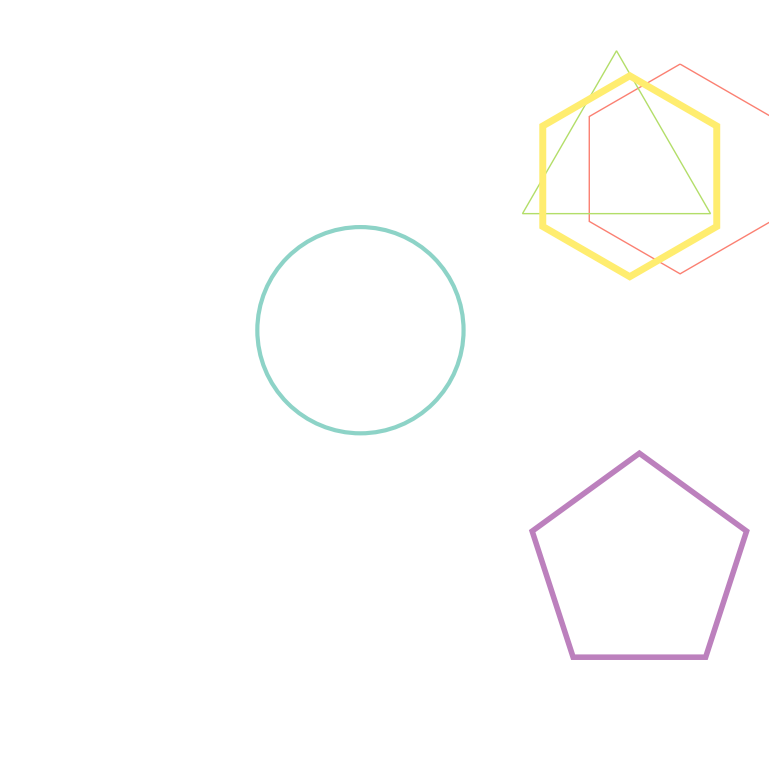[{"shape": "circle", "thickness": 1.5, "radius": 0.67, "center": [0.468, 0.571]}, {"shape": "hexagon", "thickness": 0.5, "radius": 0.68, "center": [0.883, 0.781]}, {"shape": "triangle", "thickness": 0.5, "radius": 0.7, "center": [0.801, 0.793]}, {"shape": "pentagon", "thickness": 2, "radius": 0.73, "center": [0.83, 0.265]}, {"shape": "hexagon", "thickness": 2.5, "radius": 0.65, "center": [0.818, 0.771]}]